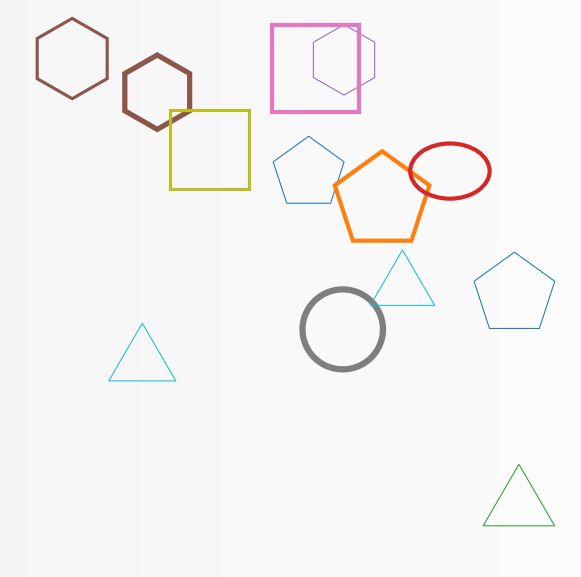[{"shape": "pentagon", "thickness": 0.5, "radius": 0.36, "center": [0.885, 0.489]}, {"shape": "pentagon", "thickness": 0.5, "radius": 0.32, "center": [0.531, 0.699]}, {"shape": "pentagon", "thickness": 2, "radius": 0.43, "center": [0.657, 0.652]}, {"shape": "triangle", "thickness": 0.5, "radius": 0.35, "center": [0.893, 0.124]}, {"shape": "oval", "thickness": 2, "radius": 0.34, "center": [0.774, 0.703]}, {"shape": "hexagon", "thickness": 0.5, "radius": 0.3, "center": [0.592, 0.895]}, {"shape": "hexagon", "thickness": 1.5, "radius": 0.35, "center": [0.124, 0.898]}, {"shape": "hexagon", "thickness": 2.5, "radius": 0.32, "center": [0.271, 0.839]}, {"shape": "square", "thickness": 2, "radius": 0.38, "center": [0.543, 0.88]}, {"shape": "circle", "thickness": 3, "radius": 0.35, "center": [0.59, 0.429]}, {"shape": "square", "thickness": 1.5, "radius": 0.34, "center": [0.36, 0.74]}, {"shape": "triangle", "thickness": 0.5, "radius": 0.32, "center": [0.692, 0.502]}, {"shape": "triangle", "thickness": 0.5, "radius": 0.33, "center": [0.245, 0.373]}]